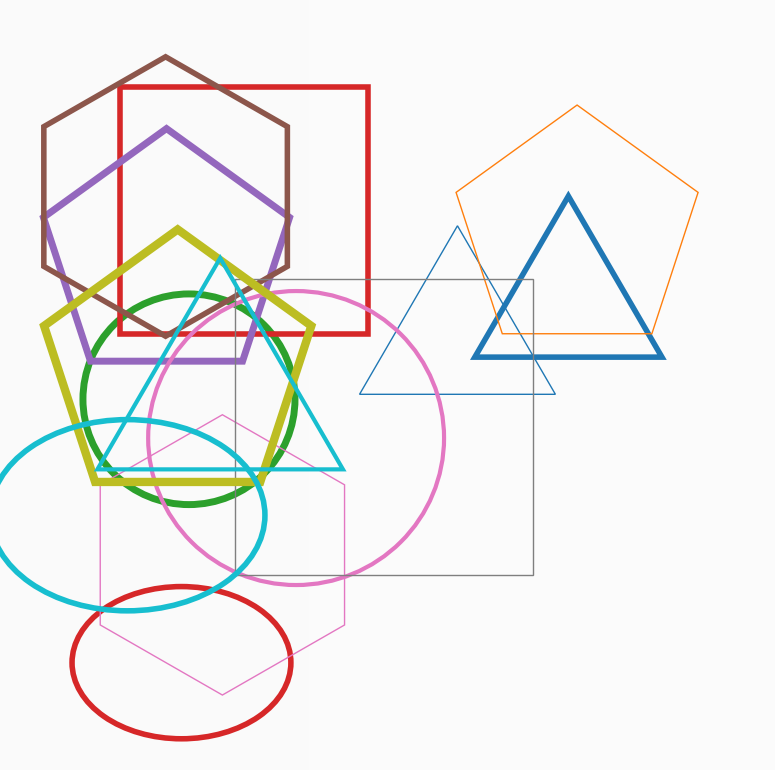[{"shape": "triangle", "thickness": 0.5, "radius": 0.73, "center": [0.59, 0.561]}, {"shape": "triangle", "thickness": 2, "radius": 0.7, "center": [0.733, 0.606]}, {"shape": "pentagon", "thickness": 0.5, "radius": 0.82, "center": [0.745, 0.699]}, {"shape": "circle", "thickness": 2.5, "radius": 0.68, "center": [0.244, 0.481]}, {"shape": "oval", "thickness": 2, "radius": 0.71, "center": [0.234, 0.139]}, {"shape": "square", "thickness": 2, "radius": 0.8, "center": [0.315, 0.727]}, {"shape": "pentagon", "thickness": 2.5, "radius": 0.83, "center": [0.215, 0.666]}, {"shape": "hexagon", "thickness": 2, "radius": 0.91, "center": [0.214, 0.745]}, {"shape": "circle", "thickness": 1.5, "radius": 0.95, "center": [0.382, 0.431]}, {"shape": "hexagon", "thickness": 0.5, "radius": 0.91, "center": [0.287, 0.279]}, {"shape": "square", "thickness": 0.5, "radius": 0.96, "center": [0.495, 0.446]}, {"shape": "pentagon", "thickness": 3, "radius": 0.91, "center": [0.229, 0.521]}, {"shape": "oval", "thickness": 2, "radius": 0.89, "center": [0.164, 0.331]}, {"shape": "triangle", "thickness": 1.5, "radius": 0.91, "center": [0.284, 0.482]}]